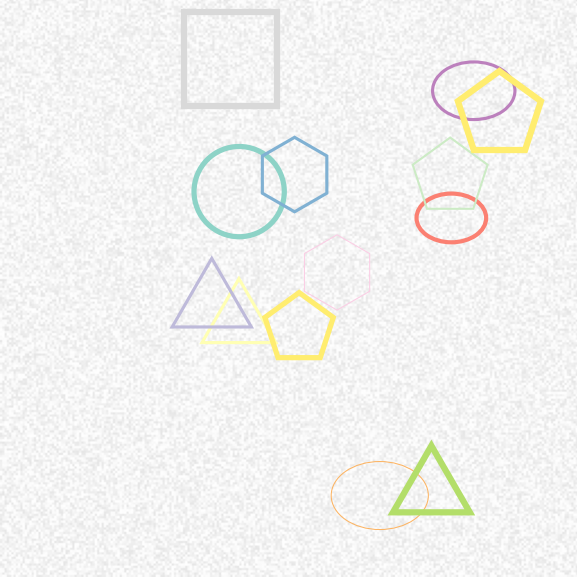[{"shape": "circle", "thickness": 2.5, "radius": 0.39, "center": [0.414, 0.667]}, {"shape": "triangle", "thickness": 1.5, "radius": 0.37, "center": [0.414, 0.443]}, {"shape": "triangle", "thickness": 1.5, "radius": 0.4, "center": [0.367, 0.473]}, {"shape": "oval", "thickness": 2, "radius": 0.3, "center": [0.782, 0.622]}, {"shape": "hexagon", "thickness": 1.5, "radius": 0.32, "center": [0.51, 0.697]}, {"shape": "oval", "thickness": 0.5, "radius": 0.42, "center": [0.658, 0.141]}, {"shape": "triangle", "thickness": 3, "radius": 0.38, "center": [0.747, 0.15]}, {"shape": "hexagon", "thickness": 0.5, "radius": 0.33, "center": [0.584, 0.527]}, {"shape": "square", "thickness": 3, "radius": 0.4, "center": [0.399, 0.897]}, {"shape": "oval", "thickness": 1.5, "radius": 0.36, "center": [0.82, 0.842]}, {"shape": "pentagon", "thickness": 1, "radius": 0.34, "center": [0.779, 0.693]}, {"shape": "pentagon", "thickness": 3, "radius": 0.38, "center": [0.865, 0.801]}, {"shape": "pentagon", "thickness": 2.5, "radius": 0.31, "center": [0.518, 0.43]}]